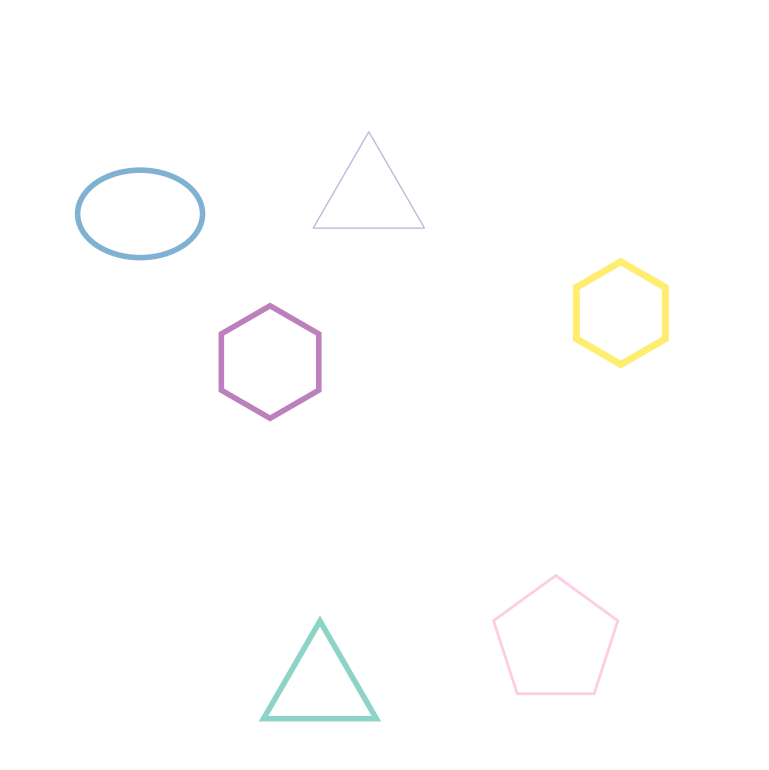[{"shape": "triangle", "thickness": 2, "radius": 0.42, "center": [0.416, 0.109]}, {"shape": "triangle", "thickness": 0.5, "radius": 0.42, "center": [0.479, 0.745]}, {"shape": "oval", "thickness": 2, "radius": 0.41, "center": [0.182, 0.722]}, {"shape": "pentagon", "thickness": 1, "radius": 0.42, "center": [0.722, 0.168]}, {"shape": "hexagon", "thickness": 2, "radius": 0.37, "center": [0.351, 0.53]}, {"shape": "hexagon", "thickness": 2.5, "radius": 0.33, "center": [0.806, 0.593]}]